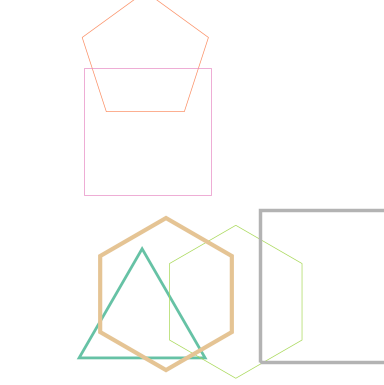[{"shape": "triangle", "thickness": 2, "radius": 0.94, "center": [0.369, 0.165]}, {"shape": "pentagon", "thickness": 0.5, "radius": 0.86, "center": [0.377, 0.849]}, {"shape": "square", "thickness": 0.5, "radius": 0.83, "center": [0.383, 0.659]}, {"shape": "hexagon", "thickness": 0.5, "radius": 0.99, "center": [0.612, 0.216]}, {"shape": "hexagon", "thickness": 3, "radius": 0.99, "center": [0.431, 0.236]}, {"shape": "square", "thickness": 2.5, "radius": 0.99, "center": [0.872, 0.257]}]